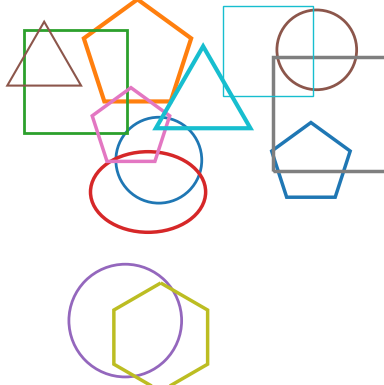[{"shape": "pentagon", "thickness": 2.5, "radius": 0.54, "center": [0.808, 0.574]}, {"shape": "circle", "thickness": 2, "radius": 0.56, "center": [0.413, 0.584]}, {"shape": "pentagon", "thickness": 3, "radius": 0.73, "center": [0.357, 0.855]}, {"shape": "square", "thickness": 2, "radius": 0.67, "center": [0.196, 0.789]}, {"shape": "oval", "thickness": 2.5, "radius": 0.75, "center": [0.385, 0.501]}, {"shape": "circle", "thickness": 2, "radius": 0.73, "center": [0.325, 0.167]}, {"shape": "triangle", "thickness": 1.5, "radius": 0.55, "center": [0.115, 0.833]}, {"shape": "circle", "thickness": 2, "radius": 0.52, "center": [0.823, 0.871]}, {"shape": "pentagon", "thickness": 2.5, "radius": 0.53, "center": [0.34, 0.666]}, {"shape": "square", "thickness": 2.5, "radius": 0.74, "center": [0.858, 0.704]}, {"shape": "hexagon", "thickness": 2.5, "radius": 0.7, "center": [0.418, 0.124]}, {"shape": "triangle", "thickness": 3, "radius": 0.71, "center": [0.528, 0.738]}, {"shape": "square", "thickness": 1, "radius": 0.58, "center": [0.696, 0.868]}]